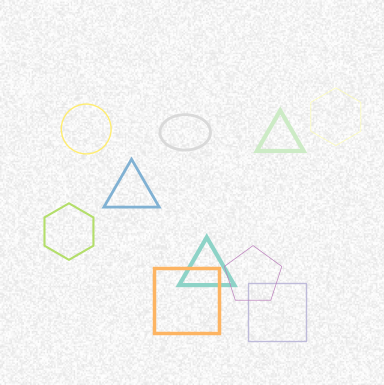[{"shape": "triangle", "thickness": 3, "radius": 0.41, "center": [0.537, 0.301]}, {"shape": "hexagon", "thickness": 0.5, "radius": 0.38, "center": [0.872, 0.697]}, {"shape": "square", "thickness": 1, "radius": 0.38, "center": [0.718, 0.189]}, {"shape": "triangle", "thickness": 2, "radius": 0.41, "center": [0.342, 0.504]}, {"shape": "square", "thickness": 2.5, "radius": 0.42, "center": [0.485, 0.22]}, {"shape": "hexagon", "thickness": 1.5, "radius": 0.37, "center": [0.179, 0.399]}, {"shape": "oval", "thickness": 2, "radius": 0.33, "center": [0.481, 0.656]}, {"shape": "pentagon", "thickness": 0.5, "radius": 0.39, "center": [0.657, 0.284]}, {"shape": "triangle", "thickness": 3, "radius": 0.35, "center": [0.728, 0.643]}, {"shape": "circle", "thickness": 1, "radius": 0.32, "center": [0.224, 0.665]}]